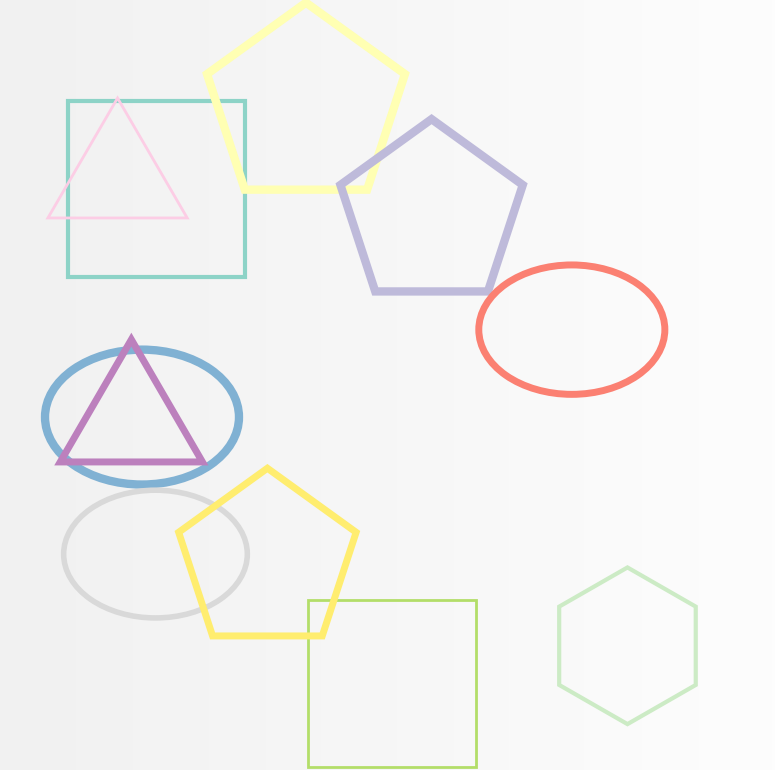[{"shape": "square", "thickness": 1.5, "radius": 0.57, "center": [0.203, 0.755]}, {"shape": "pentagon", "thickness": 3, "radius": 0.67, "center": [0.395, 0.862]}, {"shape": "pentagon", "thickness": 3, "radius": 0.62, "center": [0.557, 0.722]}, {"shape": "oval", "thickness": 2.5, "radius": 0.6, "center": [0.738, 0.572]}, {"shape": "oval", "thickness": 3, "radius": 0.63, "center": [0.183, 0.458]}, {"shape": "square", "thickness": 1, "radius": 0.54, "center": [0.506, 0.112]}, {"shape": "triangle", "thickness": 1, "radius": 0.52, "center": [0.152, 0.769]}, {"shape": "oval", "thickness": 2, "radius": 0.59, "center": [0.201, 0.28]}, {"shape": "triangle", "thickness": 2.5, "radius": 0.53, "center": [0.169, 0.453]}, {"shape": "hexagon", "thickness": 1.5, "radius": 0.51, "center": [0.81, 0.161]}, {"shape": "pentagon", "thickness": 2.5, "radius": 0.6, "center": [0.345, 0.272]}]